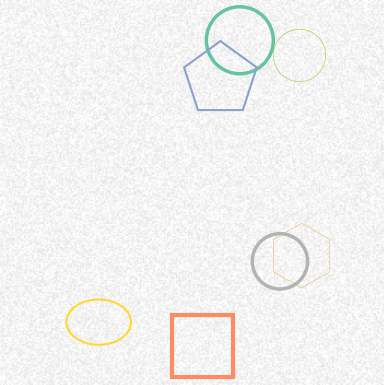[{"shape": "circle", "thickness": 2.5, "radius": 0.44, "center": [0.623, 0.895]}, {"shape": "square", "thickness": 3, "radius": 0.4, "center": [0.526, 0.102]}, {"shape": "pentagon", "thickness": 1.5, "radius": 0.5, "center": [0.572, 0.794]}, {"shape": "circle", "thickness": 0.5, "radius": 0.34, "center": [0.778, 0.856]}, {"shape": "oval", "thickness": 1.5, "radius": 0.42, "center": [0.256, 0.163]}, {"shape": "hexagon", "thickness": 0.5, "radius": 0.42, "center": [0.784, 0.336]}, {"shape": "circle", "thickness": 2.5, "radius": 0.36, "center": [0.727, 0.321]}]